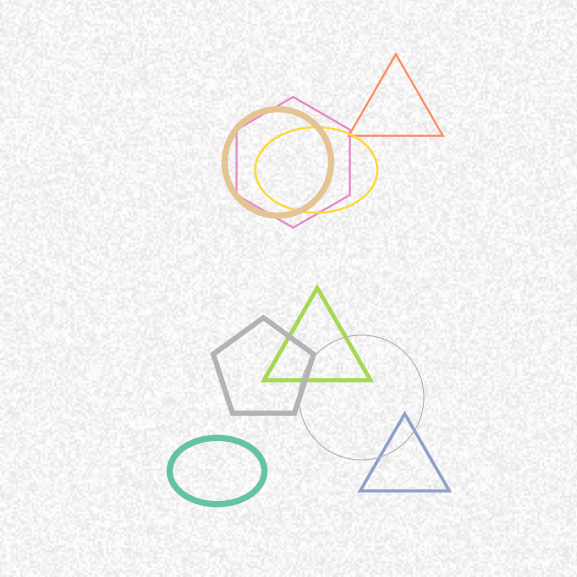[{"shape": "oval", "thickness": 3, "radius": 0.41, "center": [0.376, 0.183]}, {"shape": "triangle", "thickness": 1, "radius": 0.47, "center": [0.685, 0.811]}, {"shape": "triangle", "thickness": 1.5, "radius": 0.45, "center": [0.701, 0.194]}, {"shape": "hexagon", "thickness": 1, "radius": 0.57, "center": [0.508, 0.718]}, {"shape": "triangle", "thickness": 2, "radius": 0.53, "center": [0.549, 0.394]}, {"shape": "oval", "thickness": 1, "radius": 0.53, "center": [0.548, 0.705]}, {"shape": "circle", "thickness": 3, "radius": 0.46, "center": [0.481, 0.718]}, {"shape": "pentagon", "thickness": 2.5, "radius": 0.46, "center": [0.456, 0.358]}, {"shape": "circle", "thickness": 0.5, "radius": 0.54, "center": [0.626, 0.311]}]